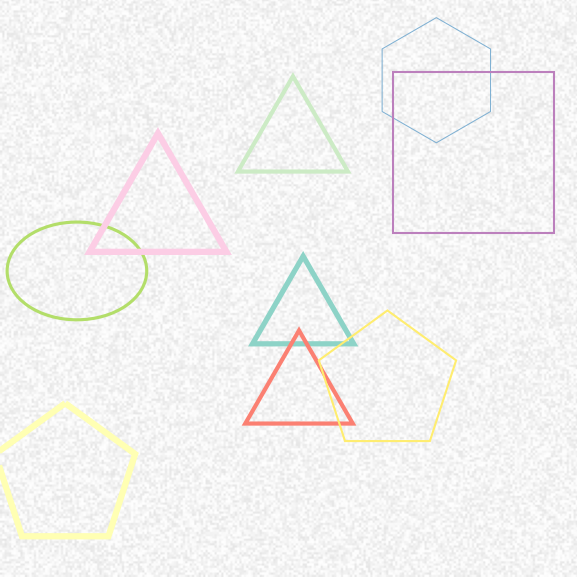[{"shape": "triangle", "thickness": 2.5, "radius": 0.51, "center": [0.525, 0.454]}, {"shape": "pentagon", "thickness": 3, "radius": 0.64, "center": [0.113, 0.174]}, {"shape": "triangle", "thickness": 2, "radius": 0.54, "center": [0.518, 0.319]}, {"shape": "hexagon", "thickness": 0.5, "radius": 0.54, "center": [0.756, 0.86]}, {"shape": "oval", "thickness": 1.5, "radius": 0.6, "center": [0.133, 0.53]}, {"shape": "triangle", "thickness": 3, "radius": 0.68, "center": [0.274, 0.631]}, {"shape": "square", "thickness": 1, "radius": 0.7, "center": [0.82, 0.734]}, {"shape": "triangle", "thickness": 2, "radius": 0.55, "center": [0.507, 0.757]}, {"shape": "pentagon", "thickness": 1, "radius": 0.62, "center": [0.671, 0.336]}]